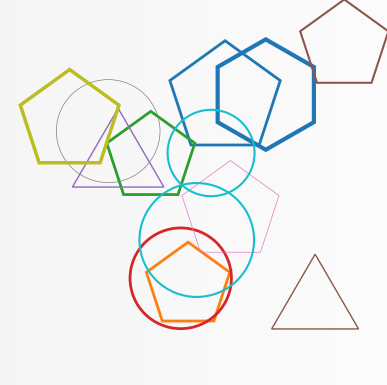[{"shape": "hexagon", "thickness": 3, "radius": 0.72, "center": [0.686, 0.754]}, {"shape": "pentagon", "thickness": 2, "radius": 0.75, "center": [0.581, 0.744]}, {"shape": "pentagon", "thickness": 2, "radius": 0.57, "center": [0.485, 0.258]}, {"shape": "pentagon", "thickness": 2, "radius": 0.6, "center": [0.389, 0.591]}, {"shape": "circle", "thickness": 2, "radius": 0.65, "center": [0.466, 0.277]}, {"shape": "triangle", "thickness": 1, "radius": 0.68, "center": [0.305, 0.582]}, {"shape": "triangle", "thickness": 1, "radius": 0.65, "center": [0.813, 0.21]}, {"shape": "pentagon", "thickness": 1.5, "radius": 0.6, "center": [0.888, 0.882]}, {"shape": "pentagon", "thickness": 0.5, "radius": 0.66, "center": [0.595, 0.451]}, {"shape": "circle", "thickness": 0.5, "radius": 0.67, "center": [0.279, 0.659]}, {"shape": "pentagon", "thickness": 2.5, "radius": 0.67, "center": [0.18, 0.686]}, {"shape": "circle", "thickness": 1.5, "radius": 0.56, "center": [0.545, 0.603]}, {"shape": "circle", "thickness": 1.5, "radius": 0.74, "center": [0.508, 0.377]}]